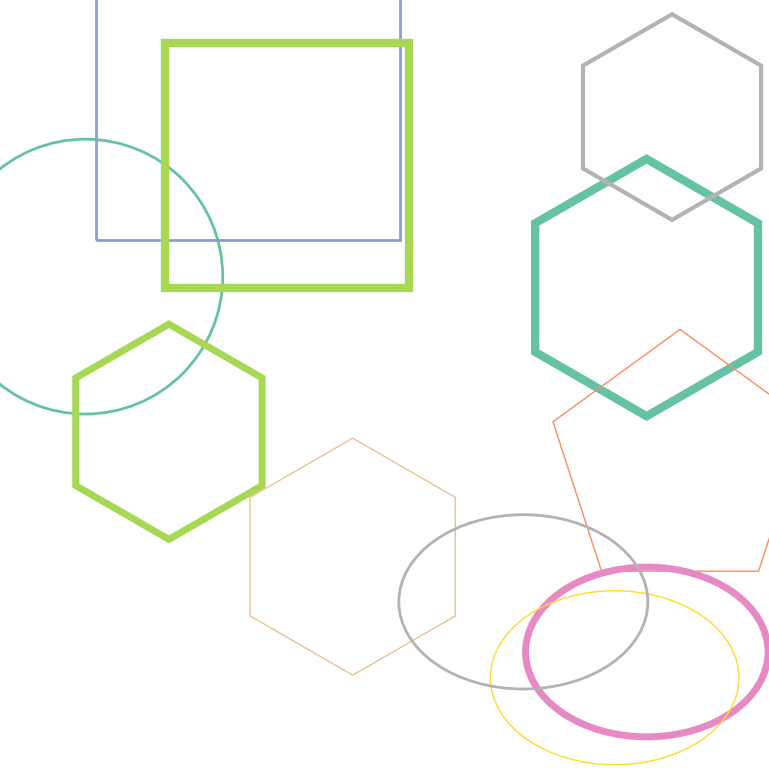[{"shape": "circle", "thickness": 1, "radius": 0.89, "center": [0.111, 0.641]}, {"shape": "hexagon", "thickness": 3, "radius": 0.84, "center": [0.84, 0.627]}, {"shape": "pentagon", "thickness": 0.5, "radius": 0.87, "center": [0.883, 0.399]}, {"shape": "square", "thickness": 1, "radius": 0.99, "center": [0.322, 0.886]}, {"shape": "oval", "thickness": 2.5, "radius": 0.79, "center": [0.84, 0.153]}, {"shape": "square", "thickness": 3, "radius": 0.79, "center": [0.373, 0.785]}, {"shape": "hexagon", "thickness": 2.5, "radius": 0.7, "center": [0.219, 0.439]}, {"shape": "oval", "thickness": 0.5, "radius": 0.81, "center": [0.798, 0.12]}, {"shape": "hexagon", "thickness": 0.5, "radius": 0.77, "center": [0.458, 0.277]}, {"shape": "oval", "thickness": 1, "radius": 0.81, "center": [0.68, 0.218]}, {"shape": "hexagon", "thickness": 1.5, "radius": 0.67, "center": [0.873, 0.848]}]